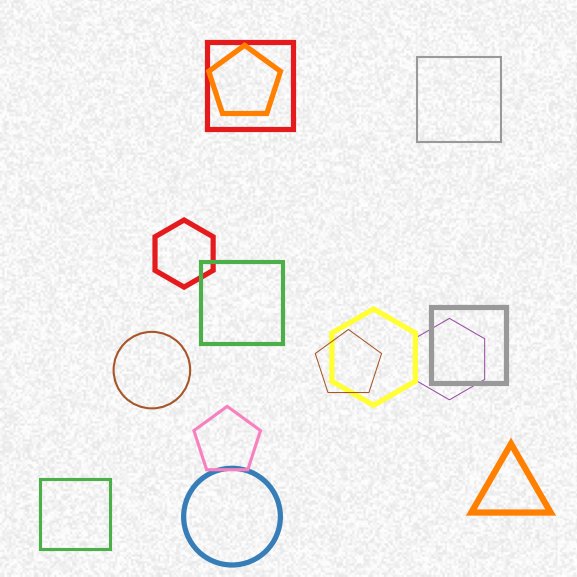[{"shape": "hexagon", "thickness": 2.5, "radius": 0.29, "center": [0.319, 0.56]}, {"shape": "square", "thickness": 2.5, "radius": 0.37, "center": [0.433, 0.851]}, {"shape": "circle", "thickness": 2.5, "radius": 0.42, "center": [0.402, 0.105]}, {"shape": "square", "thickness": 2, "radius": 0.36, "center": [0.419, 0.474]}, {"shape": "square", "thickness": 1.5, "radius": 0.3, "center": [0.13, 0.11]}, {"shape": "hexagon", "thickness": 0.5, "radius": 0.35, "center": [0.778, 0.377]}, {"shape": "triangle", "thickness": 3, "radius": 0.4, "center": [0.885, 0.151]}, {"shape": "pentagon", "thickness": 2.5, "radius": 0.33, "center": [0.424, 0.855]}, {"shape": "hexagon", "thickness": 2.5, "radius": 0.42, "center": [0.647, 0.381]}, {"shape": "circle", "thickness": 1, "radius": 0.33, "center": [0.263, 0.358]}, {"shape": "pentagon", "thickness": 0.5, "radius": 0.3, "center": [0.603, 0.368]}, {"shape": "pentagon", "thickness": 1.5, "radius": 0.3, "center": [0.393, 0.235]}, {"shape": "square", "thickness": 2.5, "radius": 0.33, "center": [0.811, 0.402]}, {"shape": "square", "thickness": 1, "radius": 0.37, "center": [0.795, 0.827]}]